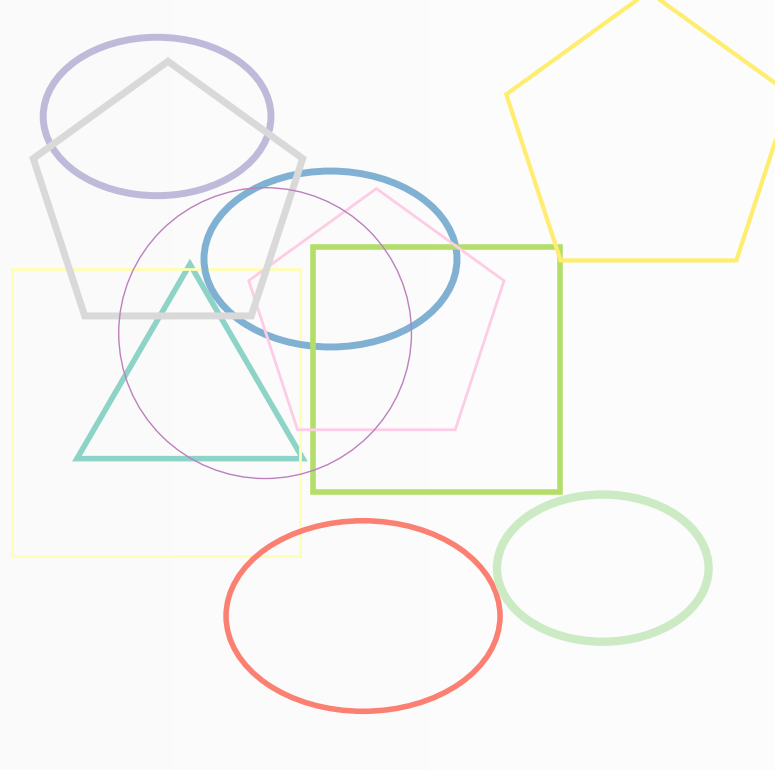[{"shape": "triangle", "thickness": 2, "radius": 0.84, "center": [0.245, 0.489]}, {"shape": "square", "thickness": 1, "radius": 0.93, "center": [0.201, 0.464]}, {"shape": "oval", "thickness": 2.5, "radius": 0.73, "center": [0.203, 0.849]}, {"shape": "oval", "thickness": 2, "radius": 0.88, "center": [0.468, 0.2]}, {"shape": "oval", "thickness": 2.5, "radius": 0.82, "center": [0.426, 0.664]}, {"shape": "square", "thickness": 2, "radius": 0.8, "center": [0.563, 0.521]}, {"shape": "pentagon", "thickness": 1, "radius": 0.87, "center": [0.486, 0.582]}, {"shape": "pentagon", "thickness": 2.5, "radius": 0.91, "center": [0.217, 0.738]}, {"shape": "circle", "thickness": 0.5, "radius": 0.94, "center": [0.342, 0.567]}, {"shape": "oval", "thickness": 3, "radius": 0.68, "center": [0.778, 0.262]}, {"shape": "pentagon", "thickness": 1.5, "radius": 0.96, "center": [0.837, 0.818]}]